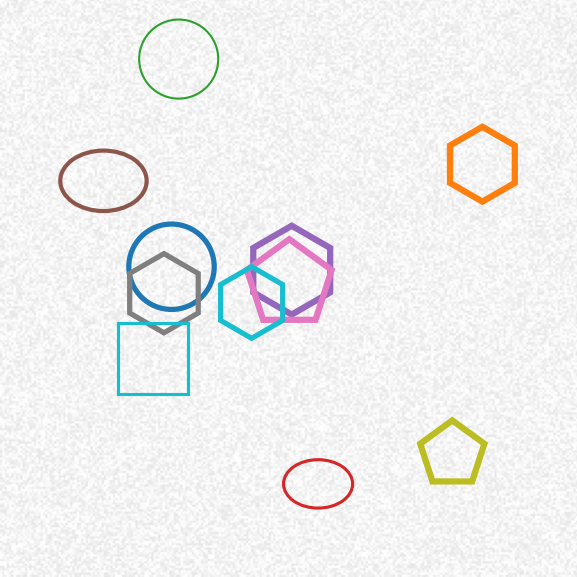[{"shape": "circle", "thickness": 2.5, "radius": 0.37, "center": [0.297, 0.537]}, {"shape": "hexagon", "thickness": 3, "radius": 0.32, "center": [0.835, 0.715]}, {"shape": "circle", "thickness": 1, "radius": 0.34, "center": [0.309, 0.897]}, {"shape": "oval", "thickness": 1.5, "radius": 0.3, "center": [0.551, 0.161]}, {"shape": "hexagon", "thickness": 3, "radius": 0.38, "center": [0.505, 0.531]}, {"shape": "oval", "thickness": 2, "radius": 0.37, "center": [0.179, 0.686]}, {"shape": "pentagon", "thickness": 3, "radius": 0.39, "center": [0.501, 0.508]}, {"shape": "hexagon", "thickness": 2.5, "radius": 0.34, "center": [0.284, 0.491]}, {"shape": "pentagon", "thickness": 3, "radius": 0.29, "center": [0.783, 0.213]}, {"shape": "hexagon", "thickness": 2.5, "radius": 0.31, "center": [0.436, 0.475]}, {"shape": "square", "thickness": 1.5, "radius": 0.3, "center": [0.265, 0.378]}]